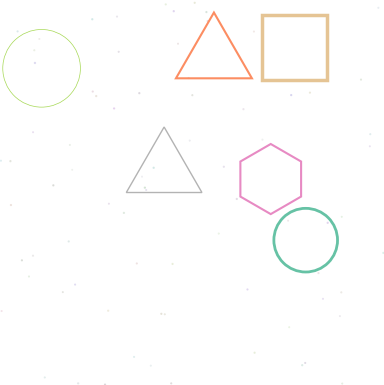[{"shape": "circle", "thickness": 2, "radius": 0.41, "center": [0.794, 0.376]}, {"shape": "triangle", "thickness": 1.5, "radius": 0.57, "center": [0.556, 0.854]}, {"shape": "hexagon", "thickness": 1.5, "radius": 0.46, "center": [0.703, 0.535]}, {"shape": "circle", "thickness": 0.5, "radius": 0.5, "center": [0.108, 0.823]}, {"shape": "square", "thickness": 2.5, "radius": 0.42, "center": [0.766, 0.878]}, {"shape": "triangle", "thickness": 1, "radius": 0.57, "center": [0.426, 0.557]}]